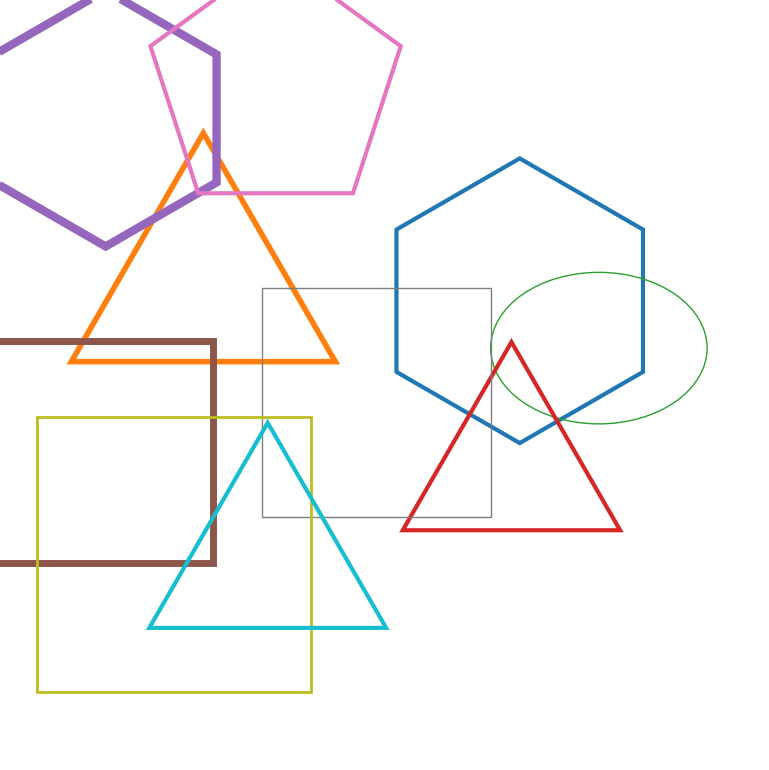[{"shape": "hexagon", "thickness": 1.5, "radius": 0.92, "center": [0.675, 0.609]}, {"shape": "triangle", "thickness": 2, "radius": 0.99, "center": [0.264, 0.629]}, {"shape": "oval", "thickness": 0.5, "radius": 0.7, "center": [0.778, 0.548]}, {"shape": "triangle", "thickness": 1.5, "radius": 0.81, "center": [0.664, 0.393]}, {"shape": "hexagon", "thickness": 3, "radius": 0.83, "center": [0.137, 0.846]}, {"shape": "square", "thickness": 2.5, "radius": 0.72, "center": [0.133, 0.413]}, {"shape": "pentagon", "thickness": 1.5, "radius": 0.85, "center": [0.358, 0.887]}, {"shape": "square", "thickness": 0.5, "radius": 0.74, "center": [0.489, 0.477]}, {"shape": "square", "thickness": 1, "radius": 0.89, "center": [0.226, 0.28]}, {"shape": "triangle", "thickness": 1.5, "radius": 0.89, "center": [0.348, 0.273]}]